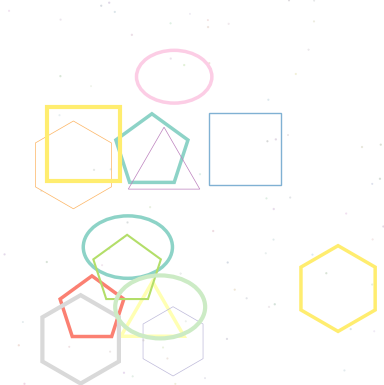[{"shape": "oval", "thickness": 2.5, "radius": 0.58, "center": [0.332, 0.358]}, {"shape": "pentagon", "thickness": 2.5, "radius": 0.49, "center": [0.395, 0.606]}, {"shape": "triangle", "thickness": 2.5, "radius": 0.47, "center": [0.396, 0.174]}, {"shape": "hexagon", "thickness": 0.5, "radius": 0.45, "center": [0.449, 0.113]}, {"shape": "pentagon", "thickness": 2.5, "radius": 0.44, "center": [0.239, 0.196]}, {"shape": "square", "thickness": 1, "radius": 0.47, "center": [0.636, 0.613]}, {"shape": "hexagon", "thickness": 0.5, "radius": 0.57, "center": [0.191, 0.572]}, {"shape": "pentagon", "thickness": 1.5, "radius": 0.46, "center": [0.33, 0.298]}, {"shape": "oval", "thickness": 2.5, "radius": 0.49, "center": [0.452, 0.801]}, {"shape": "hexagon", "thickness": 3, "radius": 0.57, "center": [0.209, 0.119]}, {"shape": "triangle", "thickness": 0.5, "radius": 0.54, "center": [0.426, 0.562]}, {"shape": "oval", "thickness": 3, "radius": 0.58, "center": [0.416, 0.203]}, {"shape": "hexagon", "thickness": 2.5, "radius": 0.56, "center": [0.878, 0.251]}, {"shape": "square", "thickness": 3, "radius": 0.48, "center": [0.217, 0.627]}]